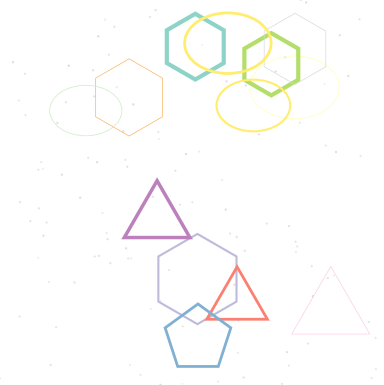[{"shape": "hexagon", "thickness": 3, "radius": 0.43, "center": [0.507, 0.879]}, {"shape": "oval", "thickness": 0.5, "radius": 0.58, "center": [0.765, 0.773]}, {"shape": "hexagon", "thickness": 1.5, "radius": 0.59, "center": [0.513, 0.275]}, {"shape": "triangle", "thickness": 2, "radius": 0.45, "center": [0.616, 0.216]}, {"shape": "pentagon", "thickness": 2, "radius": 0.45, "center": [0.514, 0.121]}, {"shape": "hexagon", "thickness": 0.5, "radius": 0.5, "center": [0.335, 0.747]}, {"shape": "hexagon", "thickness": 3, "radius": 0.4, "center": [0.705, 0.833]}, {"shape": "triangle", "thickness": 0.5, "radius": 0.59, "center": [0.859, 0.191]}, {"shape": "hexagon", "thickness": 0.5, "radius": 0.46, "center": [0.766, 0.873]}, {"shape": "triangle", "thickness": 2.5, "radius": 0.49, "center": [0.408, 0.432]}, {"shape": "oval", "thickness": 0.5, "radius": 0.47, "center": [0.223, 0.713]}, {"shape": "oval", "thickness": 2, "radius": 0.56, "center": [0.592, 0.888]}, {"shape": "oval", "thickness": 1.5, "radius": 0.48, "center": [0.658, 0.726]}]